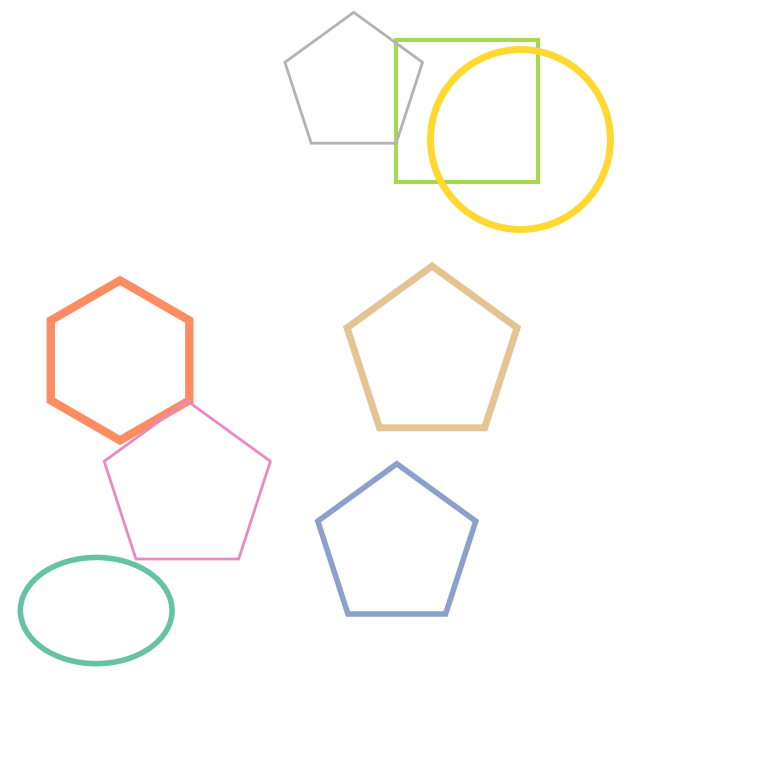[{"shape": "oval", "thickness": 2, "radius": 0.49, "center": [0.125, 0.207]}, {"shape": "hexagon", "thickness": 3, "radius": 0.52, "center": [0.156, 0.532]}, {"shape": "pentagon", "thickness": 2, "radius": 0.54, "center": [0.515, 0.29]}, {"shape": "pentagon", "thickness": 1, "radius": 0.57, "center": [0.243, 0.366]}, {"shape": "square", "thickness": 1.5, "radius": 0.46, "center": [0.606, 0.856]}, {"shape": "circle", "thickness": 2.5, "radius": 0.58, "center": [0.676, 0.819]}, {"shape": "pentagon", "thickness": 2.5, "radius": 0.58, "center": [0.561, 0.538]}, {"shape": "pentagon", "thickness": 1, "radius": 0.47, "center": [0.459, 0.89]}]